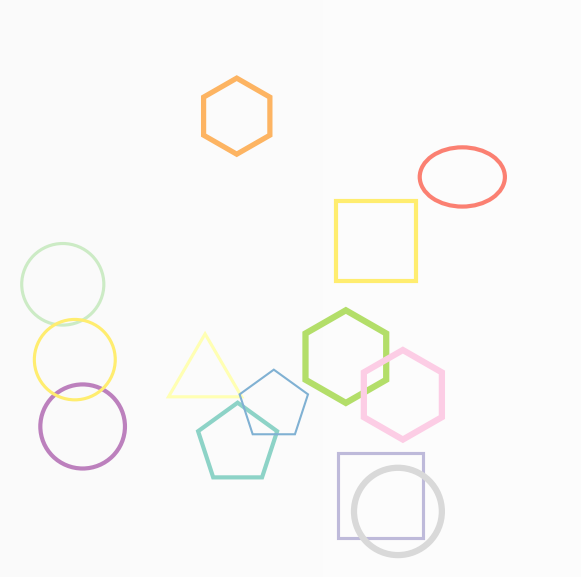[{"shape": "pentagon", "thickness": 2, "radius": 0.36, "center": [0.409, 0.23]}, {"shape": "triangle", "thickness": 1.5, "radius": 0.36, "center": [0.353, 0.348]}, {"shape": "square", "thickness": 1.5, "radius": 0.37, "center": [0.655, 0.142]}, {"shape": "oval", "thickness": 2, "radius": 0.37, "center": [0.795, 0.693]}, {"shape": "pentagon", "thickness": 1, "radius": 0.31, "center": [0.471, 0.297]}, {"shape": "hexagon", "thickness": 2.5, "radius": 0.33, "center": [0.407, 0.798]}, {"shape": "hexagon", "thickness": 3, "radius": 0.4, "center": [0.595, 0.382]}, {"shape": "hexagon", "thickness": 3, "radius": 0.39, "center": [0.693, 0.316]}, {"shape": "circle", "thickness": 3, "radius": 0.38, "center": [0.685, 0.114]}, {"shape": "circle", "thickness": 2, "radius": 0.36, "center": [0.142, 0.261]}, {"shape": "circle", "thickness": 1.5, "radius": 0.35, "center": [0.108, 0.507]}, {"shape": "circle", "thickness": 1.5, "radius": 0.35, "center": [0.129, 0.376]}, {"shape": "square", "thickness": 2, "radius": 0.34, "center": [0.646, 0.582]}]